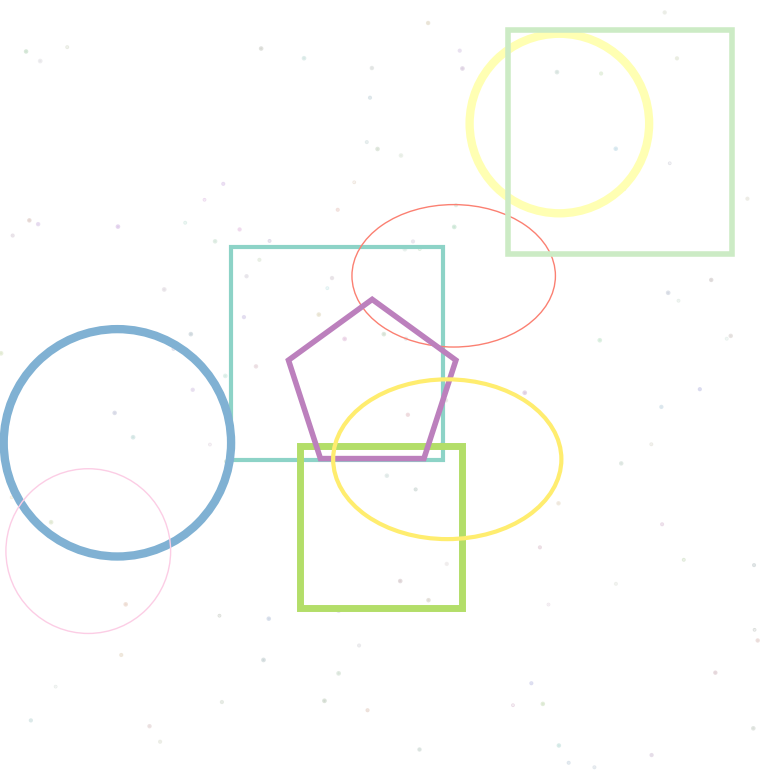[{"shape": "square", "thickness": 1.5, "radius": 0.69, "center": [0.438, 0.541]}, {"shape": "circle", "thickness": 3, "radius": 0.58, "center": [0.726, 0.84]}, {"shape": "oval", "thickness": 0.5, "radius": 0.66, "center": [0.589, 0.642]}, {"shape": "circle", "thickness": 3, "radius": 0.74, "center": [0.152, 0.425]}, {"shape": "square", "thickness": 2.5, "radius": 0.53, "center": [0.494, 0.316]}, {"shape": "circle", "thickness": 0.5, "radius": 0.53, "center": [0.115, 0.284]}, {"shape": "pentagon", "thickness": 2, "radius": 0.57, "center": [0.483, 0.497]}, {"shape": "square", "thickness": 2, "radius": 0.73, "center": [0.805, 0.816]}, {"shape": "oval", "thickness": 1.5, "radius": 0.74, "center": [0.581, 0.404]}]